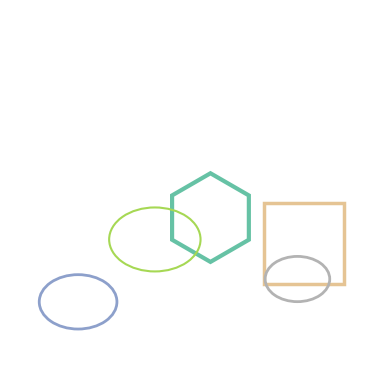[{"shape": "hexagon", "thickness": 3, "radius": 0.58, "center": [0.547, 0.435]}, {"shape": "oval", "thickness": 2, "radius": 0.5, "center": [0.203, 0.216]}, {"shape": "oval", "thickness": 1.5, "radius": 0.59, "center": [0.402, 0.378]}, {"shape": "square", "thickness": 2.5, "radius": 0.52, "center": [0.789, 0.368]}, {"shape": "oval", "thickness": 2, "radius": 0.42, "center": [0.773, 0.275]}]